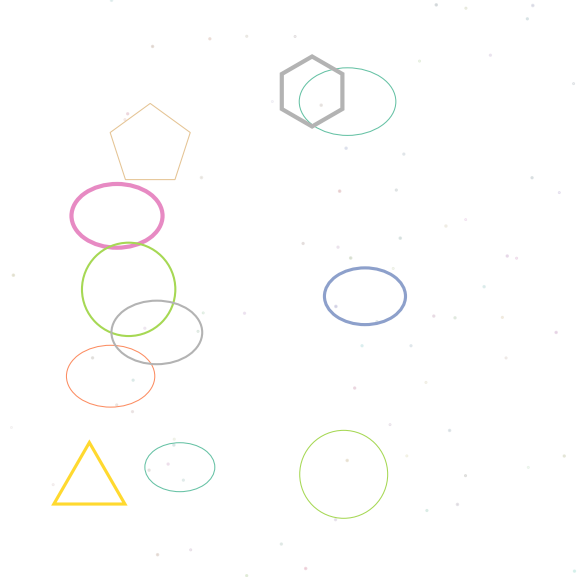[{"shape": "oval", "thickness": 0.5, "radius": 0.42, "center": [0.602, 0.823]}, {"shape": "oval", "thickness": 0.5, "radius": 0.3, "center": [0.311, 0.19]}, {"shape": "oval", "thickness": 0.5, "radius": 0.38, "center": [0.192, 0.348]}, {"shape": "oval", "thickness": 1.5, "radius": 0.35, "center": [0.632, 0.486]}, {"shape": "oval", "thickness": 2, "radius": 0.39, "center": [0.203, 0.625]}, {"shape": "circle", "thickness": 1, "radius": 0.4, "center": [0.223, 0.498]}, {"shape": "circle", "thickness": 0.5, "radius": 0.38, "center": [0.595, 0.178]}, {"shape": "triangle", "thickness": 1.5, "radius": 0.36, "center": [0.155, 0.162]}, {"shape": "pentagon", "thickness": 0.5, "radius": 0.36, "center": [0.26, 0.747]}, {"shape": "oval", "thickness": 1, "radius": 0.39, "center": [0.272, 0.423]}, {"shape": "hexagon", "thickness": 2, "radius": 0.3, "center": [0.54, 0.841]}]